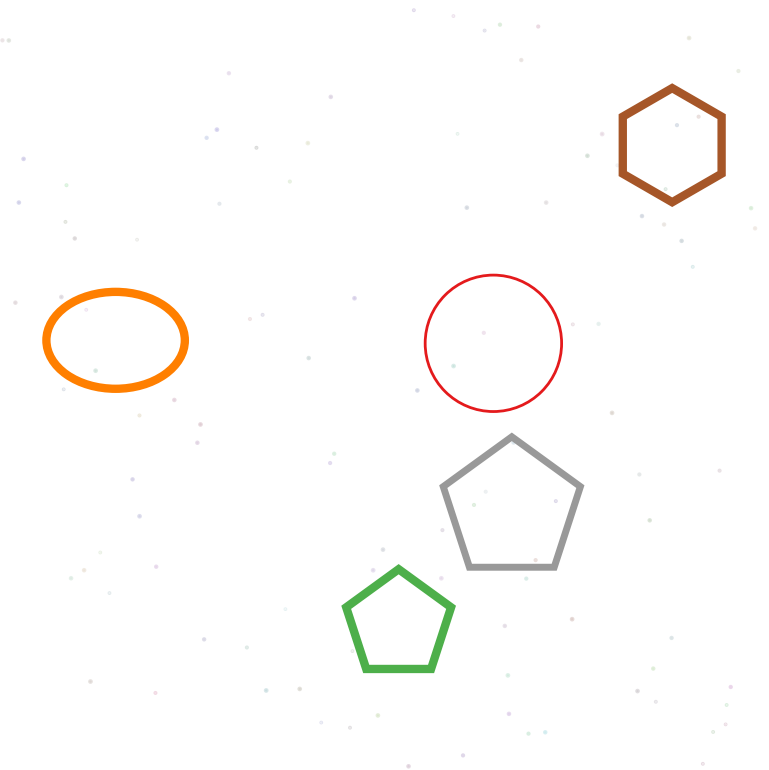[{"shape": "circle", "thickness": 1, "radius": 0.44, "center": [0.641, 0.554]}, {"shape": "pentagon", "thickness": 3, "radius": 0.36, "center": [0.518, 0.189]}, {"shape": "oval", "thickness": 3, "radius": 0.45, "center": [0.15, 0.558]}, {"shape": "hexagon", "thickness": 3, "radius": 0.37, "center": [0.873, 0.811]}, {"shape": "pentagon", "thickness": 2.5, "radius": 0.47, "center": [0.665, 0.339]}]